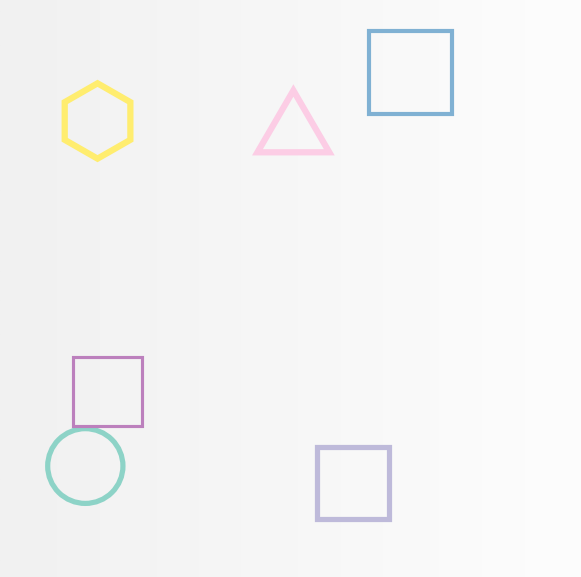[{"shape": "circle", "thickness": 2.5, "radius": 0.32, "center": [0.147, 0.192]}, {"shape": "square", "thickness": 2.5, "radius": 0.31, "center": [0.608, 0.163]}, {"shape": "square", "thickness": 2, "radius": 0.36, "center": [0.706, 0.874]}, {"shape": "triangle", "thickness": 3, "radius": 0.36, "center": [0.505, 0.771]}, {"shape": "square", "thickness": 1.5, "radius": 0.3, "center": [0.186, 0.321]}, {"shape": "hexagon", "thickness": 3, "radius": 0.33, "center": [0.168, 0.79]}]